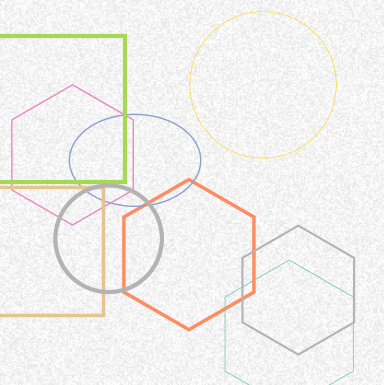[{"shape": "hexagon", "thickness": 0.5, "radius": 0.96, "center": [0.751, 0.132]}, {"shape": "hexagon", "thickness": 2.5, "radius": 0.97, "center": [0.491, 0.339]}, {"shape": "oval", "thickness": 1, "radius": 0.85, "center": [0.351, 0.584]}, {"shape": "hexagon", "thickness": 1, "radius": 0.91, "center": [0.188, 0.598]}, {"shape": "square", "thickness": 3, "radius": 0.95, "center": [0.134, 0.718]}, {"shape": "circle", "thickness": 0.5, "radius": 0.95, "center": [0.683, 0.779]}, {"shape": "square", "thickness": 2.5, "radius": 0.83, "center": [0.103, 0.347]}, {"shape": "hexagon", "thickness": 1.5, "radius": 0.84, "center": [0.775, 0.246]}, {"shape": "circle", "thickness": 3, "radius": 0.69, "center": [0.282, 0.38]}]